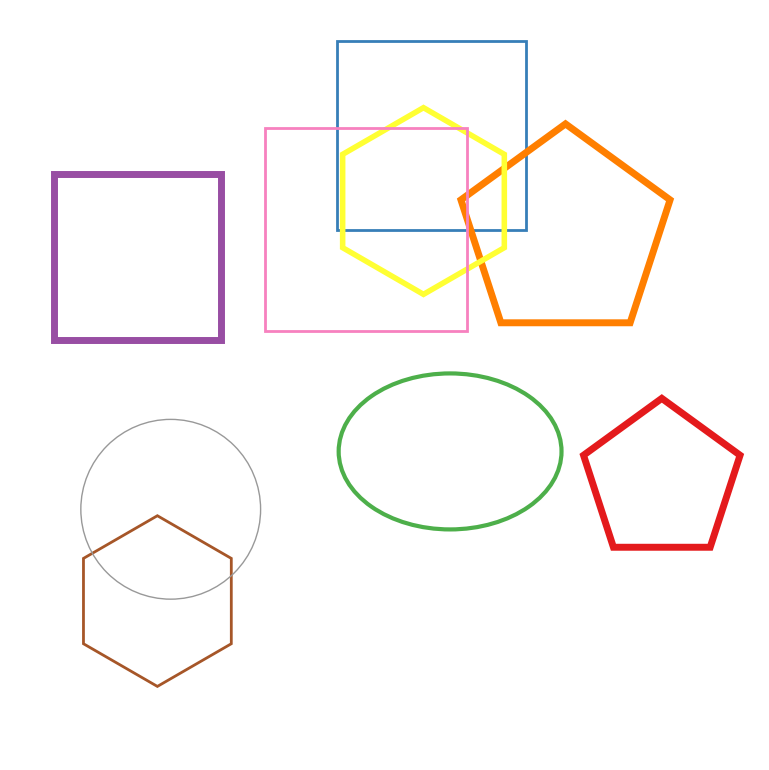[{"shape": "pentagon", "thickness": 2.5, "radius": 0.53, "center": [0.859, 0.376]}, {"shape": "square", "thickness": 1, "radius": 0.61, "center": [0.561, 0.824]}, {"shape": "oval", "thickness": 1.5, "radius": 0.72, "center": [0.585, 0.414]}, {"shape": "square", "thickness": 2.5, "radius": 0.54, "center": [0.178, 0.666]}, {"shape": "pentagon", "thickness": 2.5, "radius": 0.71, "center": [0.734, 0.696]}, {"shape": "hexagon", "thickness": 2, "radius": 0.61, "center": [0.55, 0.739]}, {"shape": "hexagon", "thickness": 1, "radius": 0.55, "center": [0.204, 0.219]}, {"shape": "square", "thickness": 1, "radius": 0.66, "center": [0.476, 0.702]}, {"shape": "circle", "thickness": 0.5, "radius": 0.58, "center": [0.222, 0.339]}]